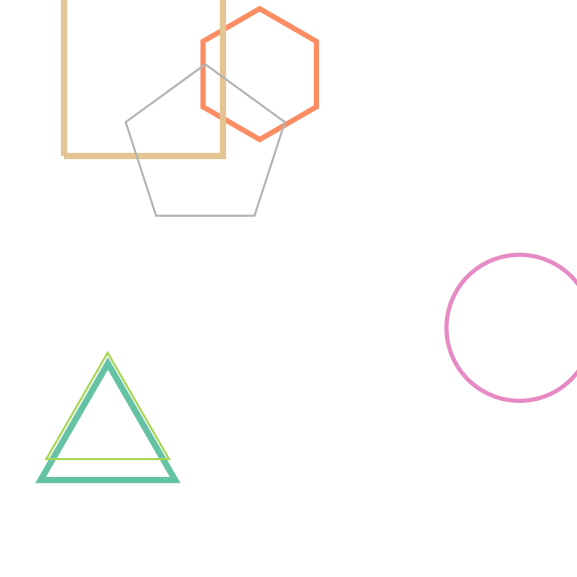[{"shape": "triangle", "thickness": 3, "radius": 0.67, "center": [0.187, 0.235]}, {"shape": "hexagon", "thickness": 2.5, "radius": 0.57, "center": [0.45, 0.871]}, {"shape": "circle", "thickness": 2, "radius": 0.63, "center": [0.9, 0.431]}, {"shape": "triangle", "thickness": 1, "radius": 0.61, "center": [0.186, 0.266]}, {"shape": "square", "thickness": 3, "radius": 0.69, "center": [0.248, 0.866]}, {"shape": "pentagon", "thickness": 1, "radius": 0.72, "center": [0.355, 0.743]}]